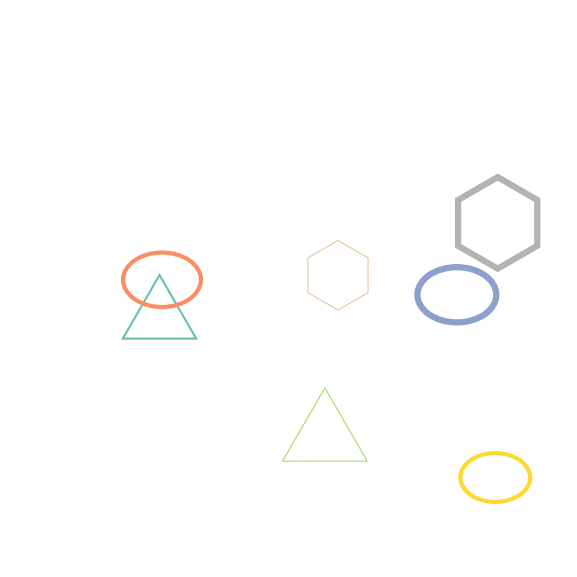[{"shape": "triangle", "thickness": 1, "radius": 0.37, "center": [0.276, 0.449]}, {"shape": "oval", "thickness": 2, "radius": 0.34, "center": [0.281, 0.515]}, {"shape": "oval", "thickness": 3, "radius": 0.34, "center": [0.791, 0.489]}, {"shape": "triangle", "thickness": 0.5, "radius": 0.42, "center": [0.563, 0.243]}, {"shape": "oval", "thickness": 2, "radius": 0.3, "center": [0.858, 0.172]}, {"shape": "hexagon", "thickness": 0.5, "radius": 0.3, "center": [0.585, 0.522]}, {"shape": "hexagon", "thickness": 3, "radius": 0.4, "center": [0.862, 0.613]}]